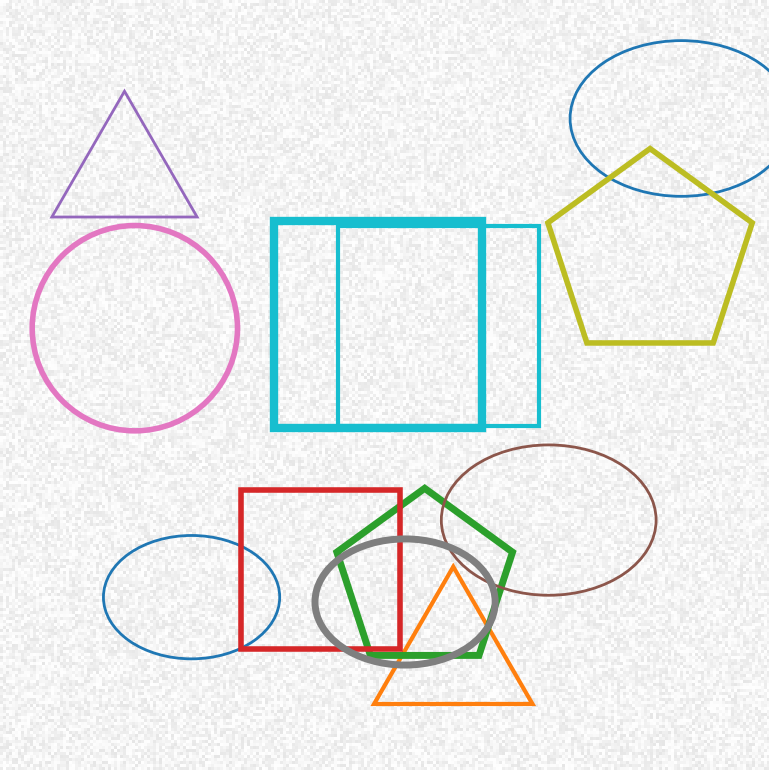[{"shape": "oval", "thickness": 1, "radius": 0.72, "center": [0.885, 0.846]}, {"shape": "oval", "thickness": 1, "radius": 0.57, "center": [0.249, 0.224]}, {"shape": "triangle", "thickness": 1.5, "radius": 0.59, "center": [0.589, 0.145]}, {"shape": "pentagon", "thickness": 2.5, "radius": 0.6, "center": [0.552, 0.246]}, {"shape": "square", "thickness": 2, "radius": 0.52, "center": [0.417, 0.26]}, {"shape": "triangle", "thickness": 1, "radius": 0.54, "center": [0.162, 0.773]}, {"shape": "oval", "thickness": 1, "radius": 0.7, "center": [0.713, 0.325]}, {"shape": "circle", "thickness": 2, "radius": 0.67, "center": [0.175, 0.574]}, {"shape": "oval", "thickness": 2.5, "radius": 0.59, "center": [0.526, 0.218]}, {"shape": "pentagon", "thickness": 2, "radius": 0.7, "center": [0.844, 0.667]}, {"shape": "square", "thickness": 3, "radius": 0.67, "center": [0.491, 0.578]}, {"shape": "square", "thickness": 1.5, "radius": 0.65, "center": [0.569, 0.577]}]